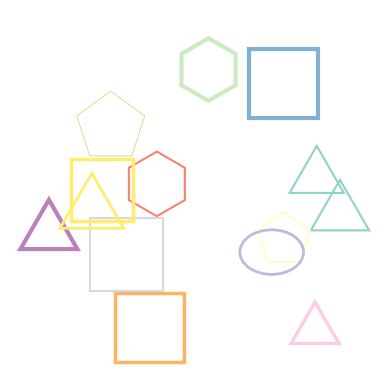[{"shape": "triangle", "thickness": 1.5, "radius": 0.41, "center": [0.823, 0.54]}, {"shape": "triangle", "thickness": 1.5, "radius": 0.44, "center": [0.883, 0.445]}, {"shape": "pentagon", "thickness": 1, "radius": 0.36, "center": [0.738, 0.378]}, {"shape": "oval", "thickness": 2, "radius": 0.41, "center": [0.706, 0.345]}, {"shape": "hexagon", "thickness": 1.5, "radius": 0.42, "center": [0.407, 0.522]}, {"shape": "square", "thickness": 3, "radius": 0.45, "center": [0.735, 0.782]}, {"shape": "square", "thickness": 2.5, "radius": 0.45, "center": [0.388, 0.15]}, {"shape": "pentagon", "thickness": 0.5, "radius": 0.46, "center": [0.288, 0.67]}, {"shape": "triangle", "thickness": 2.5, "radius": 0.36, "center": [0.818, 0.144]}, {"shape": "square", "thickness": 1.5, "radius": 0.47, "center": [0.329, 0.34]}, {"shape": "triangle", "thickness": 3, "radius": 0.43, "center": [0.127, 0.396]}, {"shape": "hexagon", "thickness": 3, "radius": 0.41, "center": [0.542, 0.819]}, {"shape": "triangle", "thickness": 2, "radius": 0.48, "center": [0.238, 0.455]}, {"shape": "square", "thickness": 2.5, "radius": 0.4, "center": [0.264, 0.508]}]